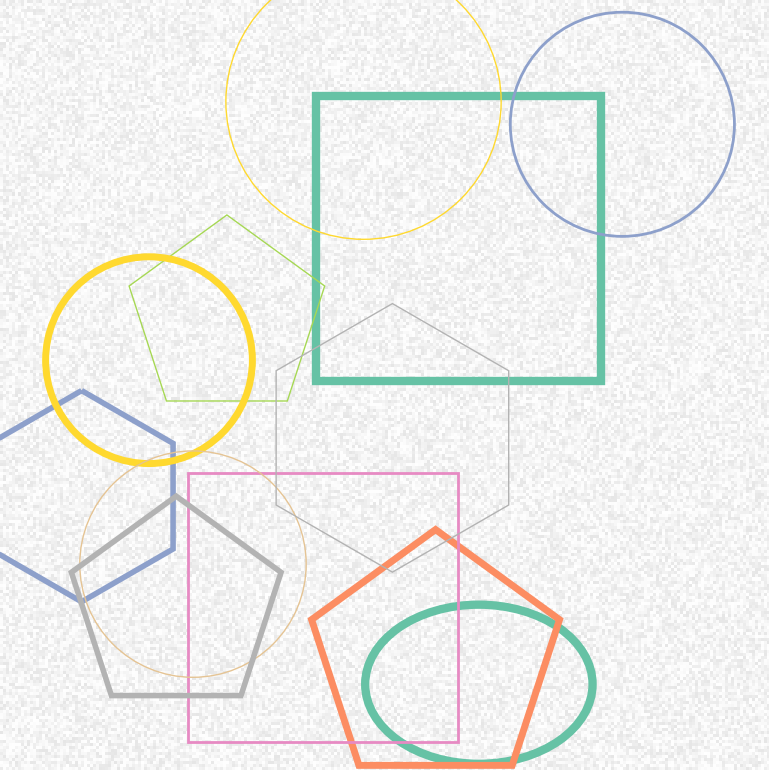[{"shape": "oval", "thickness": 3, "radius": 0.74, "center": [0.622, 0.111]}, {"shape": "square", "thickness": 3, "radius": 0.93, "center": [0.595, 0.69]}, {"shape": "pentagon", "thickness": 2.5, "radius": 0.85, "center": [0.566, 0.143]}, {"shape": "circle", "thickness": 1, "radius": 0.73, "center": [0.808, 0.839]}, {"shape": "hexagon", "thickness": 2, "radius": 0.69, "center": [0.106, 0.356]}, {"shape": "square", "thickness": 1, "radius": 0.88, "center": [0.419, 0.211]}, {"shape": "pentagon", "thickness": 0.5, "radius": 0.67, "center": [0.295, 0.587]}, {"shape": "circle", "thickness": 2.5, "radius": 0.67, "center": [0.194, 0.532]}, {"shape": "circle", "thickness": 0.5, "radius": 0.89, "center": [0.472, 0.868]}, {"shape": "circle", "thickness": 0.5, "radius": 0.74, "center": [0.251, 0.267]}, {"shape": "hexagon", "thickness": 0.5, "radius": 0.87, "center": [0.51, 0.431]}, {"shape": "pentagon", "thickness": 2, "radius": 0.72, "center": [0.229, 0.212]}]